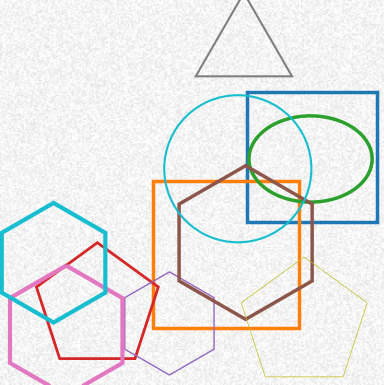[{"shape": "square", "thickness": 2.5, "radius": 0.85, "center": [0.81, 0.593]}, {"shape": "square", "thickness": 2.5, "radius": 0.95, "center": [0.587, 0.339]}, {"shape": "oval", "thickness": 2.5, "radius": 0.8, "center": [0.807, 0.587]}, {"shape": "pentagon", "thickness": 2, "radius": 0.83, "center": [0.253, 0.203]}, {"shape": "hexagon", "thickness": 1, "radius": 0.67, "center": [0.44, 0.16]}, {"shape": "hexagon", "thickness": 2.5, "radius": 1.0, "center": [0.638, 0.37]}, {"shape": "hexagon", "thickness": 3, "radius": 0.84, "center": [0.172, 0.142]}, {"shape": "triangle", "thickness": 1.5, "radius": 0.72, "center": [0.633, 0.874]}, {"shape": "pentagon", "thickness": 0.5, "radius": 0.86, "center": [0.79, 0.16]}, {"shape": "hexagon", "thickness": 3, "radius": 0.78, "center": [0.139, 0.318]}, {"shape": "circle", "thickness": 1.5, "radius": 0.96, "center": [0.618, 0.562]}]